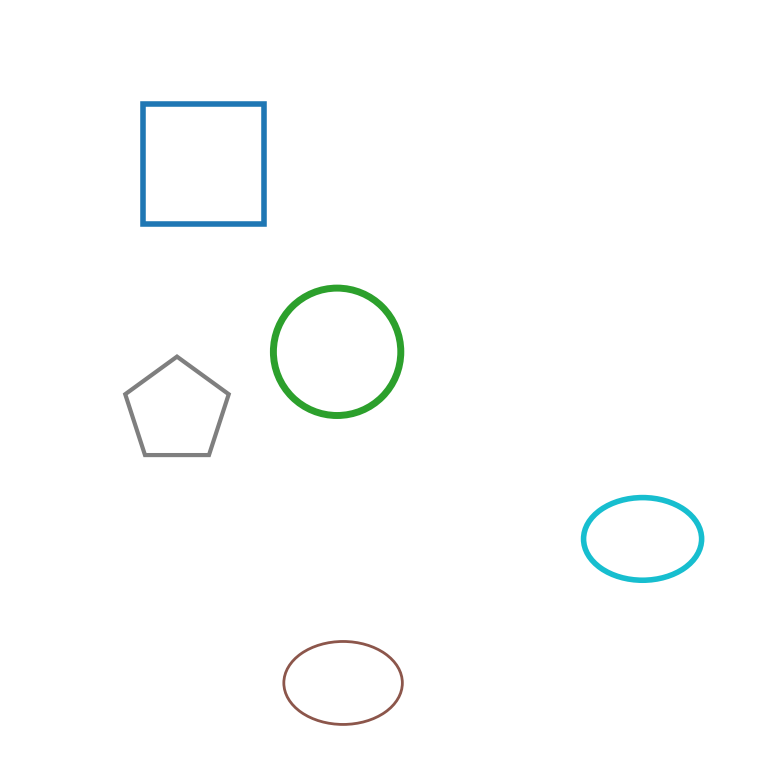[{"shape": "square", "thickness": 2, "radius": 0.39, "center": [0.264, 0.787]}, {"shape": "circle", "thickness": 2.5, "radius": 0.41, "center": [0.438, 0.543]}, {"shape": "oval", "thickness": 1, "radius": 0.38, "center": [0.446, 0.113]}, {"shape": "pentagon", "thickness": 1.5, "radius": 0.35, "center": [0.23, 0.466]}, {"shape": "oval", "thickness": 2, "radius": 0.38, "center": [0.835, 0.3]}]